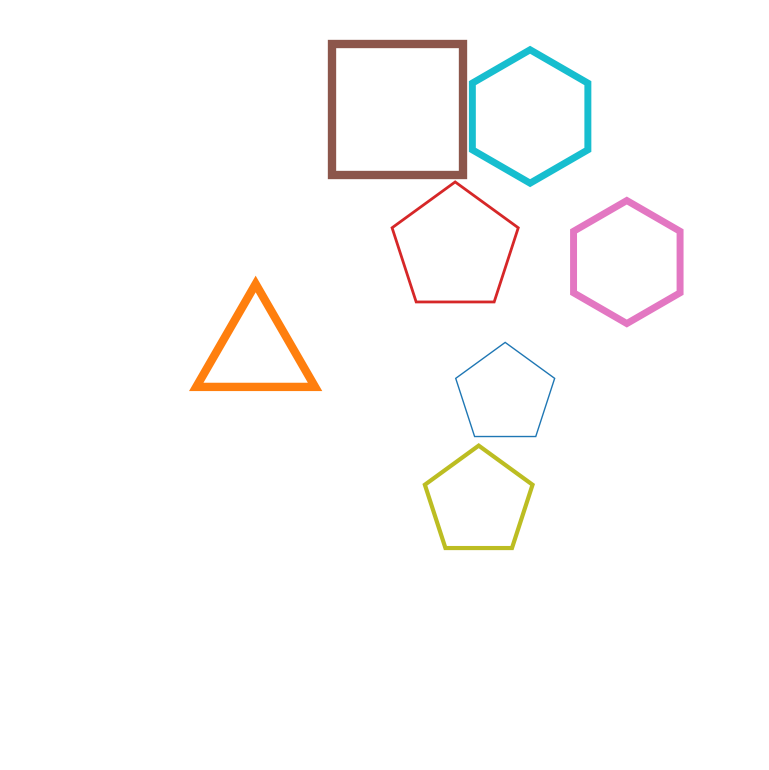[{"shape": "pentagon", "thickness": 0.5, "radius": 0.34, "center": [0.656, 0.488]}, {"shape": "triangle", "thickness": 3, "radius": 0.45, "center": [0.332, 0.542]}, {"shape": "pentagon", "thickness": 1, "radius": 0.43, "center": [0.591, 0.678]}, {"shape": "square", "thickness": 3, "radius": 0.42, "center": [0.516, 0.858]}, {"shape": "hexagon", "thickness": 2.5, "radius": 0.4, "center": [0.814, 0.66]}, {"shape": "pentagon", "thickness": 1.5, "radius": 0.37, "center": [0.622, 0.348]}, {"shape": "hexagon", "thickness": 2.5, "radius": 0.43, "center": [0.688, 0.849]}]